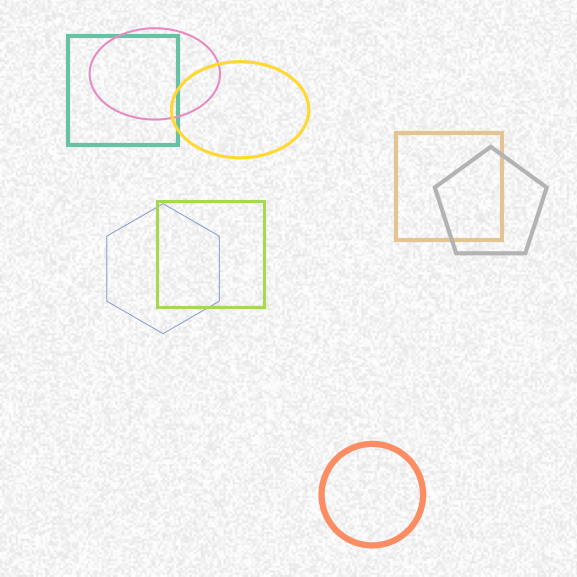[{"shape": "square", "thickness": 2, "radius": 0.47, "center": [0.213, 0.842]}, {"shape": "circle", "thickness": 3, "radius": 0.44, "center": [0.645, 0.143]}, {"shape": "hexagon", "thickness": 0.5, "radius": 0.56, "center": [0.282, 0.534]}, {"shape": "oval", "thickness": 1, "radius": 0.56, "center": [0.268, 0.871]}, {"shape": "square", "thickness": 1.5, "radius": 0.46, "center": [0.364, 0.559]}, {"shape": "oval", "thickness": 1.5, "radius": 0.59, "center": [0.416, 0.809]}, {"shape": "square", "thickness": 2, "radius": 0.46, "center": [0.777, 0.676]}, {"shape": "pentagon", "thickness": 2, "radius": 0.51, "center": [0.85, 0.643]}]